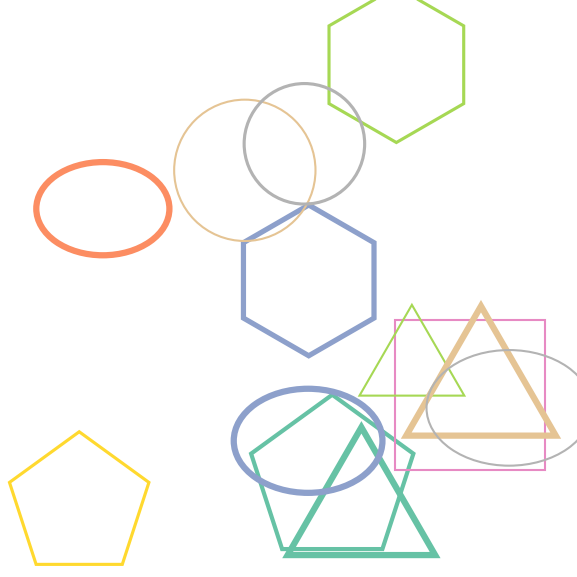[{"shape": "pentagon", "thickness": 2, "radius": 0.74, "center": [0.575, 0.168]}, {"shape": "triangle", "thickness": 3, "radius": 0.74, "center": [0.626, 0.112]}, {"shape": "oval", "thickness": 3, "radius": 0.58, "center": [0.178, 0.638]}, {"shape": "oval", "thickness": 3, "radius": 0.64, "center": [0.534, 0.236]}, {"shape": "hexagon", "thickness": 2.5, "radius": 0.65, "center": [0.535, 0.514]}, {"shape": "square", "thickness": 1, "radius": 0.65, "center": [0.813, 0.315]}, {"shape": "triangle", "thickness": 1, "radius": 0.52, "center": [0.713, 0.366]}, {"shape": "hexagon", "thickness": 1.5, "radius": 0.67, "center": [0.686, 0.887]}, {"shape": "pentagon", "thickness": 1.5, "radius": 0.63, "center": [0.137, 0.125]}, {"shape": "triangle", "thickness": 3, "radius": 0.75, "center": [0.833, 0.32]}, {"shape": "circle", "thickness": 1, "radius": 0.61, "center": [0.424, 0.704]}, {"shape": "oval", "thickness": 1, "radius": 0.72, "center": [0.882, 0.293]}, {"shape": "circle", "thickness": 1.5, "radius": 0.52, "center": [0.527, 0.75]}]